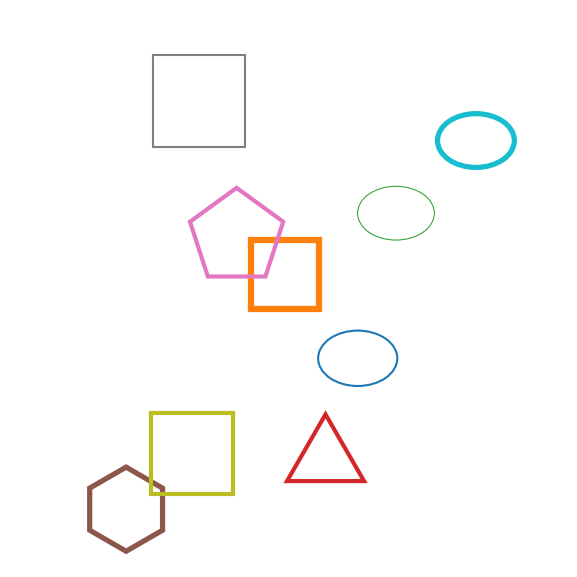[{"shape": "oval", "thickness": 1, "radius": 0.34, "center": [0.619, 0.379]}, {"shape": "square", "thickness": 3, "radius": 0.3, "center": [0.494, 0.524]}, {"shape": "oval", "thickness": 0.5, "radius": 0.33, "center": [0.686, 0.63]}, {"shape": "triangle", "thickness": 2, "radius": 0.39, "center": [0.564, 0.205]}, {"shape": "hexagon", "thickness": 2.5, "radius": 0.36, "center": [0.218, 0.117]}, {"shape": "pentagon", "thickness": 2, "radius": 0.42, "center": [0.41, 0.589]}, {"shape": "square", "thickness": 1, "radius": 0.4, "center": [0.345, 0.824]}, {"shape": "square", "thickness": 2, "radius": 0.35, "center": [0.333, 0.214]}, {"shape": "oval", "thickness": 2.5, "radius": 0.33, "center": [0.824, 0.756]}]